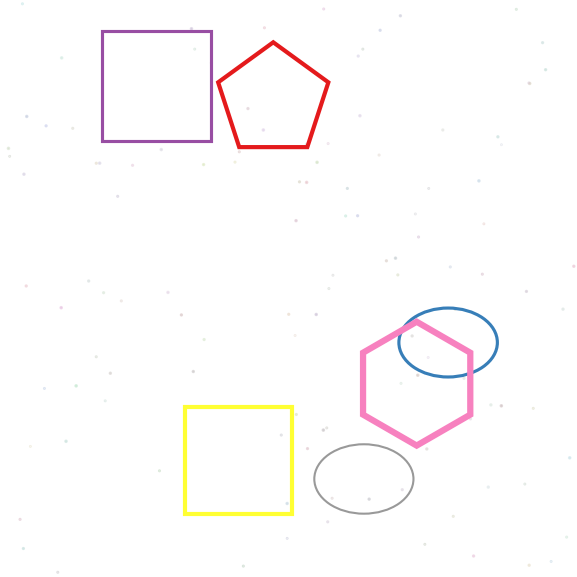[{"shape": "pentagon", "thickness": 2, "radius": 0.5, "center": [0.473, 0.826]}, {"shape": "oval", "thickness": 1.5, "radius": 0.43, "center": [0.776, 0.406]}, {"shape": "square", "thickness": 1.5, "radius": 0.47, "center": [0.271, 0.85]}, {"shape": "square", "thickness": 2, "radius": 0.46, "center": [0.413, 0.202]}, {"shape": "hexagon", "thickness": 3, "radius": 0.54, "center": [0.722, 0.335]}, {"shape": "oval", "thickness": 1, "radius": 0.43, "center": [0.63, 0.17]}]